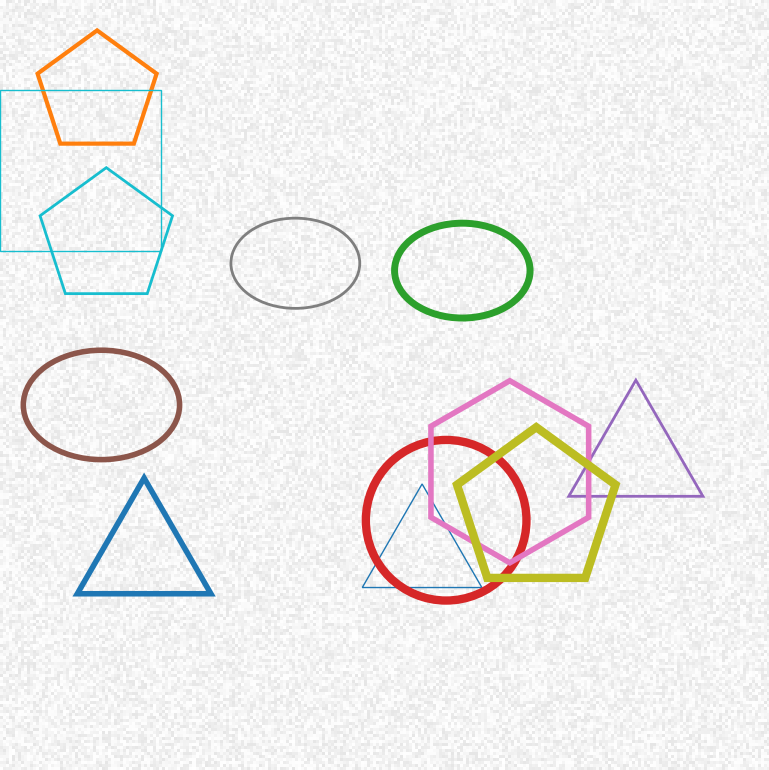[{"shape": "triangle", "thickness": 0.5, "radius": 0.45, "center": [0.548, 0.282]}, {"shape": "triangle", "thickness": 2, "radius": 0.5, "center": [0.187, 0.279]}, {"shape": "pentagon", "thickness": 1.5, "radius": 0.41, "center": [0.126, 0.879]}, {"shape": "oval", "thickness": 2.5, "radius": 0.44, "center": [0.6, 0.649]}, {"shape": "circle", "thickness": 3, "radius": 0.52, "center": [0.579, 0.324]}, {"shape": "triangle", "thickness": 1, "radius": 0.5, "center": [0.826, 0.406]}, {"shape": "oval", "thickness": 2, "radius": 0.51, "center": [0.132, 0.474]}, {"shape": "hexagon", "thickness": 2, "radius": 0.59, "center": [0.662, 0.387]}, {"shape": "oval", "thickness": 1, "radius": 0.42, "center": [0.384, 0.658]}, {"shape": "pentagon", "thickness": 3, "radius": 0.54, "center": [0.696, 0.337]}, {"shape": "pentagon", "thickness": 1, "radius": 0.45, "center": [0.138, 0.692]}, {"shape": "square", "thickness": 0.5, "radius": 0.52, "center": [0.105, 0.779]}]